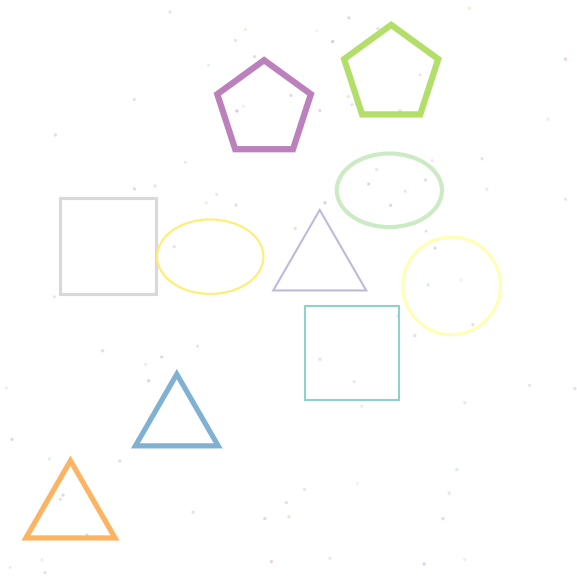[{"shape": "square", "thickness": 1, "radius": 0.4, "center": [0.61, 0.388]}, {"shape": "circle", "thickness": 1.5, "radius": 0.42, "center": [0.782, 0.504]}, {"shape": "triangle", "thickness": 1, "radius": 0.46, "center": [0.554, 0.543]}, {"shape": "triangle", "thickness": 2.5, "radius": 0.41, "center": [0.306, 0.268]}, {"shape": "triangle", "thickness": 2.5, "radius": 0.45, "center": [0.122, 0.112]}, {"shape": "pentagon", "thickness": 3, "radius": 0.43, "center": [0.677, 0.87]}, {"shape": "square", "thickness": 1.5, "radius": 0.42, "center": [0.187, 0.573]}, {"shape": "pentagon", "thickness": 3, "radius": 0.43, "center": [0.457, 0.81]}, {"shape": "oval", "thickness": 2, "radius": 0.46, "center": [0.674, 0.67]}, {"shape": "oval", "thickness": 1, "radius": 0.46, "center": [0.364, 0.555]}]